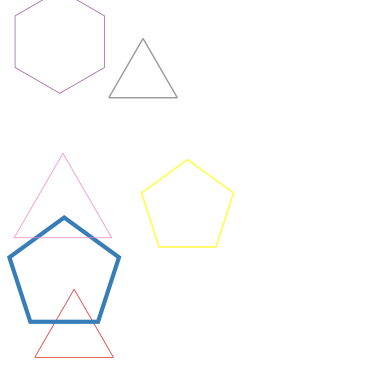[{"shape": "triangle", "thickness": 0.5, "radius": 0.59, "center": [0.193, 0.131]}, {"shape": "pentagon", "thickness": 3, "radius": 0.75, "center": [0.167, 0.285]}, {"shape": "hexagon", "thickness": 0.5, "radius": 0.67, "center": [0.155, 0.892]}, {"shape": "pentagon", "thickness": 1, "radius": 0.63, "center": [0.487, 0.46]}, {"shape": "triangle", "thickness": 0.5, "radius": 0.73, "center": [0.164, 0.456]}, {"shape": "triangle", "thickness": 1, "radius": 0.51, "center": [0.372, 0.797]}]